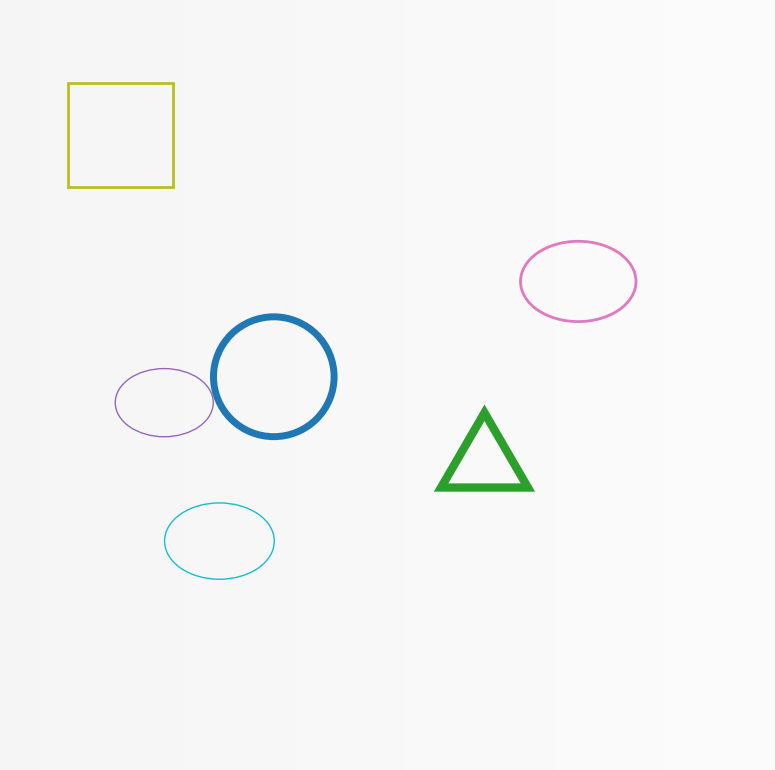[{"shape": "circle", "thickness": 2.5, "radius": 0.39, "center": [0.353, 0.511]}, {"shape": "triangle", "thickness": 3, "radius": 0.32, "center": [0.625, 0.399]}, {"shape": "oval", "thickness": 0.5, "radius": 0.32, "center": [0.212, 0.477]}, {"shape": "oval", "thickness": 1, "radius": 0.37, "center": [0.746, 0.634]}, {"shape": "square", "thickness": 1, "radius": 0.34, "center": [0.156, 0.825]}, {"shape": "oval", "thickness": 0.5, "radius": 0.35, "center": [0.283, 0.297]}]